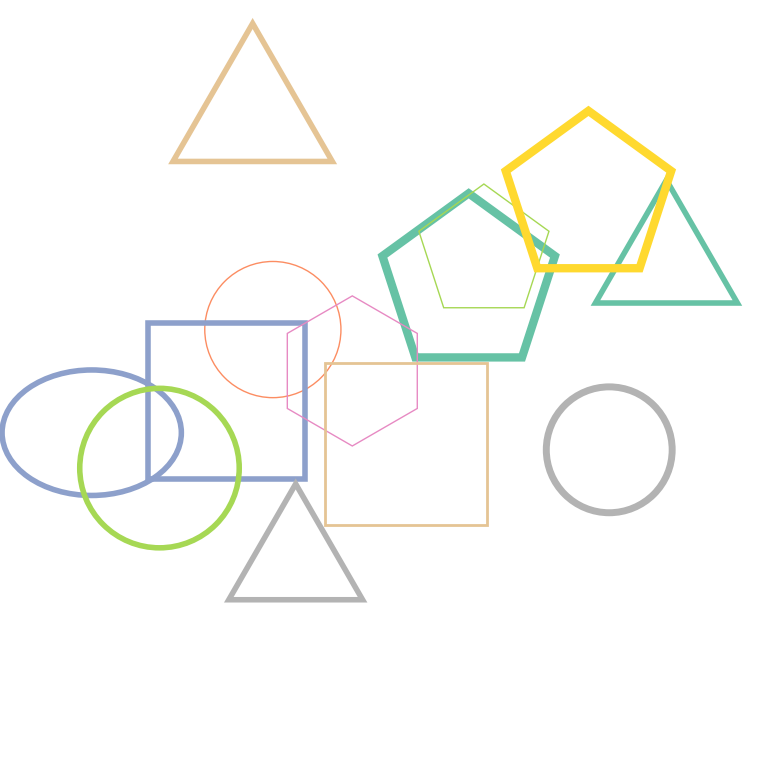[{"shape": "pentagon", "thickness": 3, "radius": 0.59, "center": [0.609, 0.631]}, {"shape": "triangle", "thickness": 2, "radius": 0.53, "center": [0.865, 0.66]}, {"shape": "circle", "thickness": 0.5, "radius": 0.44, "center": [0.354, 0.572]}, {"shape": "oval", "thickness": 2, "radius": 0.58, "center": [0.119, 0.438]}, {"shape": "square", "thickness": 2, "radius": 0.51, "center": [0.294, 0.479]}, {"shape": "hexagon", "thickness": 0.5, "radius": 0.49, "center": [0.458, 0.518]}, {"shape": "circle", "thickness": 2, "radius": 0.52, "center": [0.207, 0.392]}, {"shape": "pentagon", "thickness": 0.5, "radius": 0.44, "center": [0.628, 0.672]}, {"shape": "pentagon", "thickness": 3, "radius": 0.56, "center": [0.764, 0.743]}, {"shape": "triangle", "thickness": 2, "radius": 0.6, "center": [0.328, 0.85]}, {"shape": "square", "thickness": 1, "radius": 0.53, "center": [0.528, 0.424]}, {"shape": "triangle", "thickness": 2, "radius": 0.5, "center": [0.384, 0.271]}, {"shape": "circle", "thickness": 2.5, "radius": 0.41, "center": [0.791, 0.416]}]